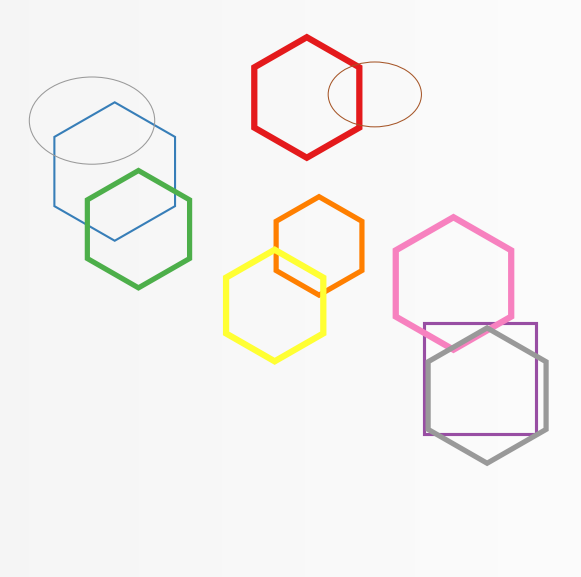[{"shape": "hexagon", "thickness": 3, "radius": 0.52, "center": [0.528, 0.83]}, {"shape": "hexagon", "thickness": 1, "radius": 0.6, "center": [0.197, 0.702]}, {"shape": "hexagon", "thickness": 2.5, "radius": 0.51, "center": [0.238, 0.602]}, {"shape": "square", "thickness": 1.5, "radius": 0.48, "center": [0.827, 0.344]}, {"shape": "hexagon", "thickness": 2.5, "radius": 0.43, "center": [0.549, 0.573]}, {"shape": "hexagon", "thickness": 3, "radius": 0.48, "center": [0.473, 0.47]}, {"shape": "oval", "thickness": 0.5, "radius": 0.4, "center": [0.645, 0.836]}, {"shape": "hexagon", "thickness": 3, "radius": 0.57, "center": [0.78, 0.508]}, {"shape": "oval", "thickness": 0.5, "radius": 0.54, "center": [0.158, 0.79]}, {"shape": "hexagon", "thickness": 2.5, "radius": 0.59, "center": [0.838, 0.314]}]